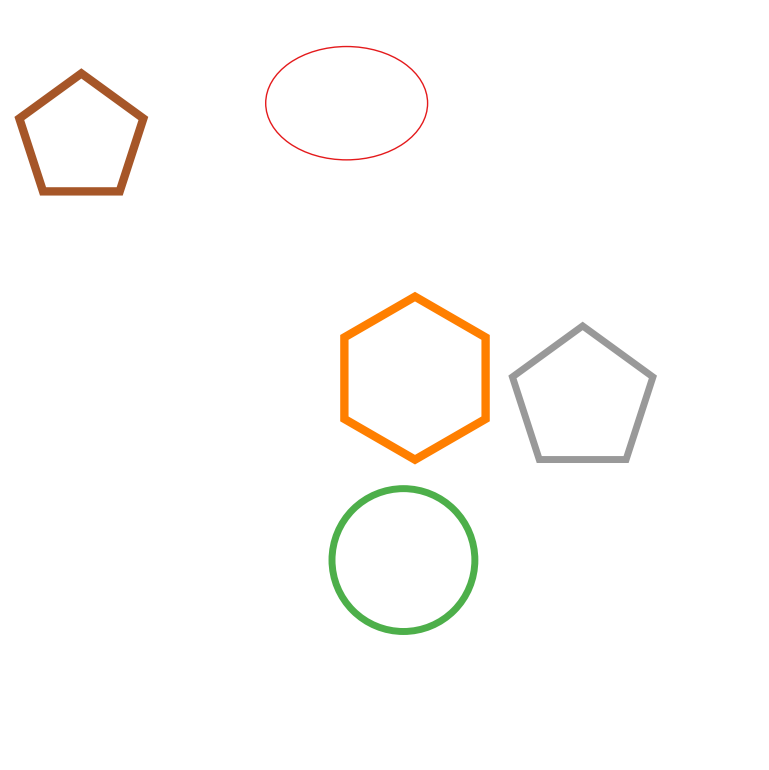[{"shape": "oval", "thickness": 0.5, "radius": 0.53, "center": [0.45, 0.866]}, {"shape": "circle", "thickness": 2.5, "radius": 0.46, "center": [0.524, 0.273]}, {"shape": "hexagon", "thickness": 3, "radius": 0.53, "center": [0.539, 0.509]}, {"shape": "pentagon", "thickness": 3, "radius": 0.42, "center": [0.106, 0.82]}, {"shape": "pentagon", "thickness": 2.5, "radius": 0.48, "center": [0.757, 0.481]}]